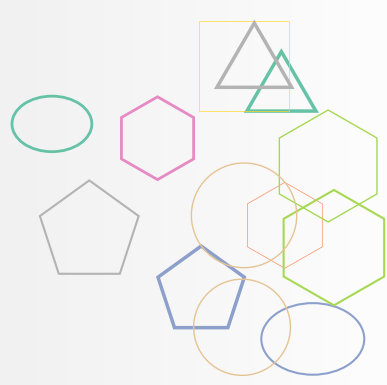[{"shape": "oval", "thickness": 2, "radius": 0.52, "center": [0.134, 0.678]}, {"shape": "triangle", "thickness": 2.5, "radius": 0.51, "center": [0.726, 0.763]}, {"shape": "hexagon", "thickness": 0.5, "radius": 0.56, "center": [0.735, 0.415]}, {"shape": "oval", "thickness": 1.5, "radius": 0.66, "center": [0.807, 0.12]}, {"shape": "pentagon", "thickness": 2.5, "radius": 0.59, "center": [0.519, 0.244]}, {"shape": "hexagon", "thickness": 2, "radius": 0.54, "center": [0.407, 0.641]}, {"shape": "hexagon", "thickness": 1, "radius": 0.73, "center": [0.847, 0.569]}, {"shape": "hexagon", "thickness": 1.5, "radius": 0.75, "center": [0.862, 0.357]}, {"shape": "square", "thickness": 0.5, "radius": 0.58, "center": [0.63, 0.828]}, {"shape": "circle", "thickness": 1, "radius": 0.68, "center": [0.63, 0.441]}, {"shape": "circle", "thickness": 1, "radius": 0.62, "center": [0.625, 0.15]}, {"shape": "pentagon", "thickness": 1.5, "radius": 0.67, "center": [0.23, 0.397]}, {"shape": "triangle", "thickness": 2.5, "radius": 0.56, "center": [0.656, 0.829]}]